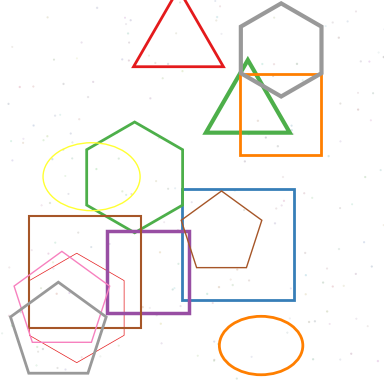[{"shape": "triangle", "thickness": 2, "radius": 0.67, "center": [0.464, 0.894]}, {"shape": "hexagon", "thickness": 0.5, "radius": 0.71, "center": [0.199, 0.2]}, {"shape": "square", "thickness": 2, "radius": 0.72, "center": [0.618, 0.365]}, {"shape": "triangle", "thickness": 3, "radius": 0.63, "center": [0.644, 0.718]}, {"shape": "hexagon", "thickness": 2, "radius": 0.72, "center": [0.35, 0.539]}, {"shape": "square", "thickness": 2.5, "radius": 0.53, "center": [0.385, 0.293]}, {"shape": "square", "thickness": 2, "radius": 0.53, "center": [0.729, 0.703]}, {"shape": "oval", "thickness": 2, "radius": 0.54, "center": [0.678, 0.102]}, {"shape": "oval", "thickness": 1, "radius": 0.63, "center": [0.238, 0.541]}, {"shape": "pentagon", "thickness": 1, "radius": 0.55, "center": [0.575, 0.394]}, {"shape": "square", "thickness": 1.5, "radius": 0.73, "center": [0.221, 0.294]}, {"shape": "pentagon", "thickness": 1, "radius": 0.65, "center": [0.161, 0.217]}, {"shape": "hexagon", "thickness": 3, "radius": 0.6, "center": [0.73, 0.87]}, {"shape": "pentagon", "thickness": 2, "radius": 0.65, "center": [0.152, 0.136]}]